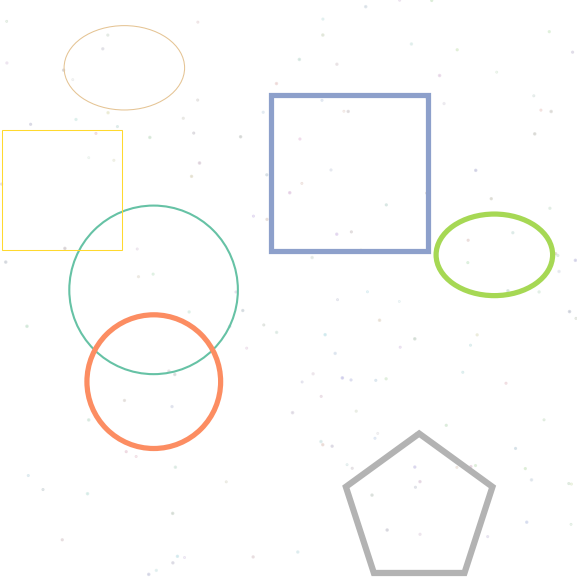[{"shape": "circle", "thickness": 1, "radius": 0.73, "center": [0.266, 0.497]}, {"shape": "circle", "thickness": 2.5, "radius": 0.58, "center": [0.266, 0.338]}, {"shape": "square", "thickness": 2.5, "radius": 0.68, "center": [0.605, 0.7]}, {"shape": "oval", "thickness": 2.5, "radius": 0.5, "center": [0.856, 0.558]}, {"shape": "square", "thickness": 0.5, "radius": 0.52, "center": [0.107, 0.67]}, {"shape": "oval", "thickness": 0.5, "radius": 0.52, "center": [0.215, 0.882]}, {"shape": "pentagon", "thickness": 3, "radius": 0.67, "center": [0.726, 0.115]}]